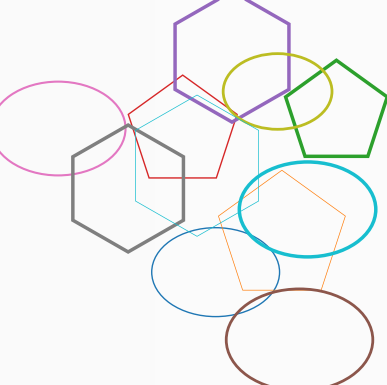[{"shape": "oval", "thickness": 1, "radius": 0.82, "center": [0.556, 0.293]}, {"shape": "pentagon", "thickness": 0.5, "radius": 0.86, "center": [0.727, 0.386]}, {"shape": "pentagon", "thickness": 2.5, "radius": 0.69, "center": [0.868, 0.706]}, {"shape": "pentagon", "thickness": 1, "radius": 0.74, "center": [0.471, 0.657]}, {"shape": "hexagon", "thickness": 2.5, "radius": 0.85, "center": [0.599, 0.853]}, {"shape": "oval", "thickness": 2, "radius": 0.95, "center": [0.773, 0.117]}, {"shape": "oval", "thickness": 1.5, "radius": 0.87, "center": [0.15, 0.666]}, {"shape": "hexagon", "thickness": 2.5, "radius": 0.82, "center": [0.331, 0.51]}, {"shape": "oval", "thickness": 2, "radius": 0.7, "center": [0.716, 0.762]}, {"shape": "oval", "thickness": 2.5, "radius": 0.88, "center": [0.794, 0.456]}, {"shape": "hexagon", "thickness": 0.5, "radius": 0.92, "center": [0.509, 0.57]}]